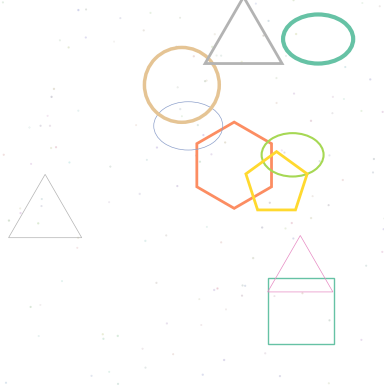[{"shape": "oval", "thickness": 3, "radius": 0.46, "center": [0.826, 0.899]}, {"shape": "square", "thickness": 1, "radius": 0.43, "center": [0.781, 0.192]}, {"shape": "hexagon", "thickness": 2, "radius": 0.56, "center": [0.608, 0.571]}, {"shape": "oval", "thickness": 0.5, "radius": 0.45, "center": [0.489, 0.673]}, {"shape": "triangle", "thickness": 0.5, "radius": 0.49, "center": [0.78, 0.291]}, {"shape": "oval", "thickness": 1.5, "radius": 0.4, "center": [0.76, 0.598]}, {"shape": "pentagon", "thickness": 2, "radius": 0.42, "center": [0.718, 0.522]}, {"shape": "circle", "thickness": 2.5, "radius": 0.49, "center": [0.472, 0.78]}, {"shape": "triangle", "thickness": 2, "radius": 0.58, "center": [0.633, 0.893]}, {"shape": "triangle", "thickness": 0.5, "radius": 0.55, "center": [0.117, 0.437]}]